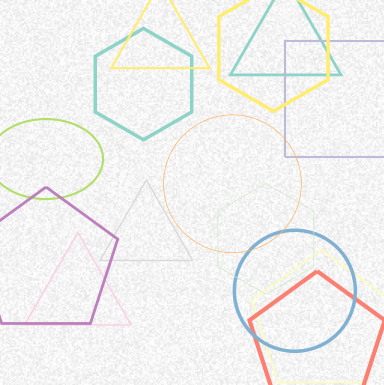[{"shape": "hexagon", "thickness": 2.5, "radius": 0.72, "center": [0.373, 0.781]}, {"shape": "triangle", "thickness": 2, "radius": 0.83, "center": [0.742, 0.888]}, {"shape": "pentagon", "thickness": 1, "radius": 0.95, "center": [0.834, 0.161]}, {"shape": "square", "thickness": 1.5, "radius": 0.76, "center": [0.891, 0.743]}, {"shape": "pentagon", "thickness": 3, "radius": 0.92, "center": [0.824, 0.111]}, {"shape": "circle", "thickness": 2.5, "radius": 0.79, "center": [0.766, 0.245]}, {"shape": "circle", "thickness": 0.5, "radius": 0.9, "center": [0.604, 0.523]}, {"shape": "oval", "thickness": 1.5, "radius": 0.74, "center": [0.119, 0.587]}, {"shape": "triangle", "thickness": 1, "radius": 0.8, "center": [0.202, 0.236]}, {"shape": "triangle", "thickness": 1, "radius": 0.7, "center": [0.38, 0.393]}, {"shape": "pentagon", "thickness": 2, "radius": 0.98, "center": [0.12, 0.318]}, {"shape": "hexagon", "thickness": 0.5, "radius": 0.72, "center": [0.69, 0.38]}, {"shape": "triangle", "thickness": 1.5, "radius": 0.74, "center": [0.416, 0.897]}, {"shape": "hexagon", "thickness": 2.5, "radius": 0.82, "center": [0.71, 0.875]}]